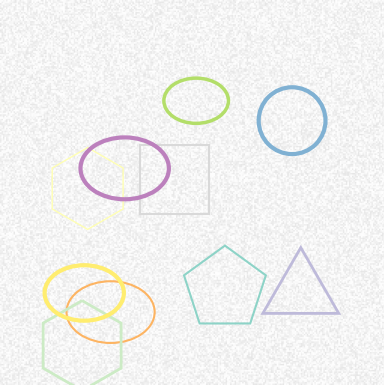[{"shape": "pentagon", "thickness": 1.5, "radius": 0.56, "center": [0.584, 0.25]}, {"shape": "hexagon", "thickness": 1, "radius": 0.53, "center": [0.228, 0.51]}, {"shape": "triangle", "thickness": 2, "radius": 0.57, "center": [0.781, 0.243]}, {"shape": "circle", "thickness": 3, "radius": 0.43, "center": [0.759, 0.687]}, {"shape": "oval", "thickness": 1.5, "radius": 0.57, "center": [0.287, 0.189]}, {"shape": "oval", "thickness": 2.5, "radius": 0.42, "center": [0.51, 0.738]}, {"shape": "square", "thickness": 1.5, "radius": 0.45, "center": [0.453, 0.534]}, {"shape": "oval", "thickness": 3, "radius": 0.57, "center": [0.324, 0.563]}, {"shape": "hexagon", "thickness": 2, "radius": 0.58, "center": [0.213, 0.102]}, {"shape": "oval", "thickness": 3, "radius": 0.51, "center": [0.219, 0.239]}]